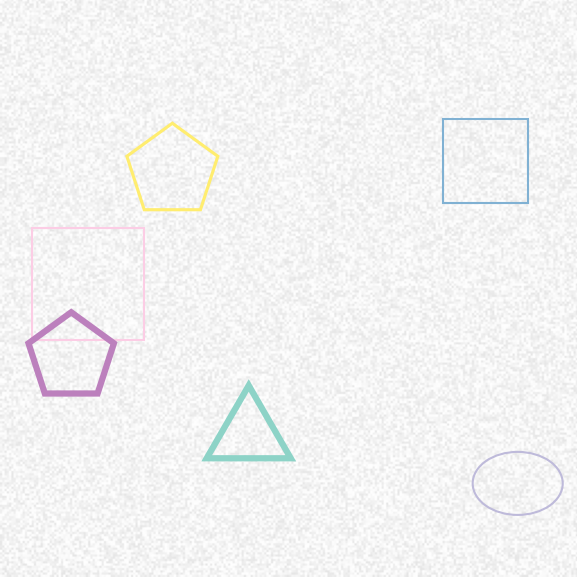[{"shape": "triangle", "thickness": 3, "radius": 0.42, "center": [0.431, 0.248]}, {"shape": "oval", "thickness": 1, "radius": 0.39, "center": [0.896, 0.162]}, {"shape": "square", "thickness": 1, "radius": 0.37, "center": [0.841, 0.72]}, {"shape": "square", "thickness": 1, "radius": 0.48, "center": [0.152, 0.507]}, {"shape": "pentagon", "thickness": 3, "radius": 0.39, "center": [0.123, 0.381]}, {"shape": "pentagon", "thickness": 1.5, "radius": 0.41, "center": [0.298, 0.703]}]